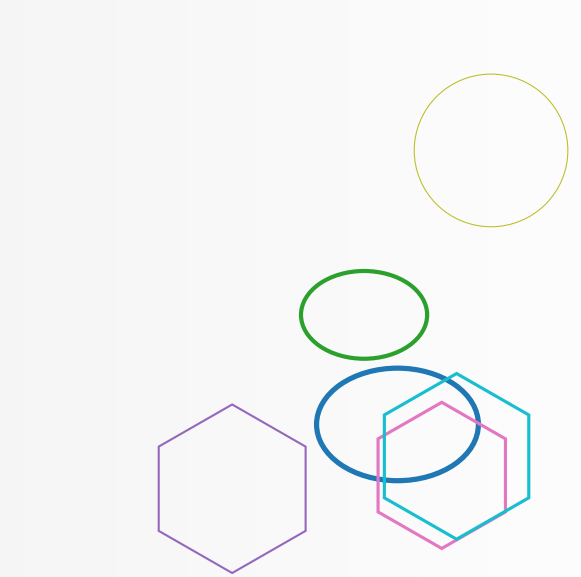[{"shape": "oval", "thickness": 2.5, "radius": 0.7, "center": [0.684, 0.264]}, {"shape": "oval", "thickness": 2, "radius": 0.54, "center": [0.626, 0.454]}, {"shape": "hexagon", "thickness": 1, "radius": 0.73, "center": [0.399, 0.153]}, {"shape": "hexagon", "thickness": 1.5, "radius": 0.63, "center": [0.76, 0.176]}, {"shape": "circle", "thickness": 0.5, "radius": 0.66, "center": [0.845, 0.739]}, {"shape": "hexagon", "thickness": 1.5, "radius": 0.72, "center": [0.786, 0.209]}]